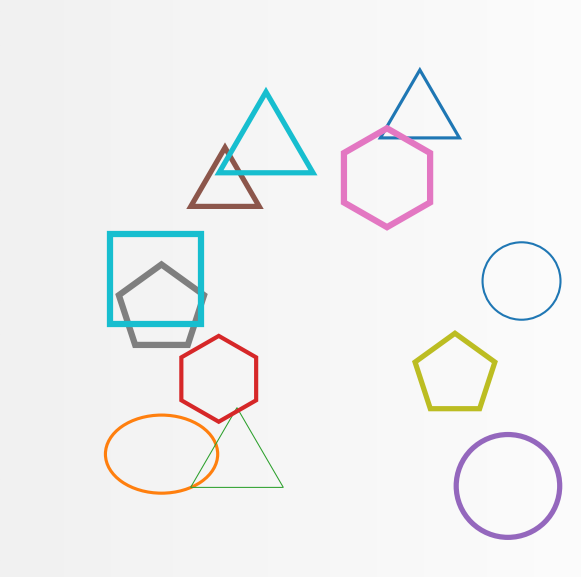[{"shape": "circle", "thickness": 1, "radius": 0.34, "center": [0.897, 0.513]}, {"shape": "triangle", "thickness": 1.5, "radius": 0.39, "center": [0.722, 0.8]}, {"shape": "oval", "thickness": 1.5, "radius": 0.48, "center": [0.278, 0.213]}, {"shape": "triangle", "thickness": 0.5, "radius": 0.46, "center": [0.408, 0.201]}, {"shape": "hexagon", "thickness": 2, "radius": 0.37, "center": [0.376, 0.343]}, {"shape": "circle", "thickness": 2.5, "radius": 0.45, "center": [0.874, 0.158]}, {"shape": "triangle", "thickness": 2.5, "radius": 0.34, "center": [0.387, 0.676]}, {"shape": "hexagon", "thickness": 3, "radius": 0.43, "center": [0.666, 0.691]}, {"shape": "pentagon", "thickness": 3, "radius": 0.39, "center": [0.278, 0.464]}, {"shape": "pentagon", "thickness": 2.5, "radius": 0.36, "center": [0.783, 0.35]}, {"shape": "square", "thickness": 3, "radius": 0.39, "center": [0.268, 0.516]}, {"shape": "triangle", "thickness": 2.5, "radius": 0.47, "center": [0.458, 0.747]}]